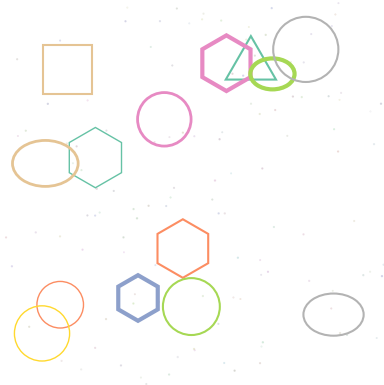[{"shape": "triangle", "thickness": 1.5, "radius": 0.38, "center": [0.652, 0.831]}, {"shape": "hexagon", "thickness": 1, "radius": 0.39, "center": [0.248, 0.591]}, {"shape": "circle", "thickness": 1, "radius": 0.3, "center": [0.156, 0.209]}, {"shape": "hexagon", "thickness": 1.5, "radius": 0.38, "center": [0.475, 0.354]}, {"shape": "hexagon", "thickness": 3, "radius": 0.3, "center": [0.358, 0.226]}, {"shape": "hexagon", "thickness": 3, "radius": 0.36, "center": [0.588, 0.836]}, {"shape": "circle", "thickness": 2, "radius": 0.35, "center": [0.427, 0.69]}, {"shape": "oval", "thickness": 3, "radius": 0.29, "center": [0.708, 0.808]}, {"shape": "circle", "thickness": 1.5, "radius": 0.37, "center": [0.497, 0.204]}, {"shape": "circle", "thickness": 1, "radius": 0.36, "center": [0.109, 0.134]}, {"shape": "square", "thickness": 1.5, "radius": 0.32, "center": [0.176, 0.819]}, {"shape": "oval", "thickness": 2, "radius": 0.43, "center": [0.118, 0.576]}, {"shape": "circle", "thickness": 1.5, "radius": 0.42, "center": [0.794, 0.872]}, {"shape": "oval", "thickness": 1.5, "radius": 0.39, "center": [0.866, 0.183]}]